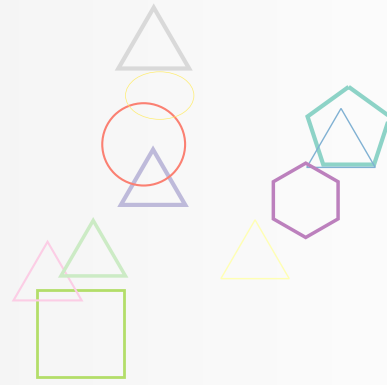[{"shape": "pentagon", "thickness": 3, "radius": 0.56, "center": [0.9, 0.663]}, {"shape": "triangle", "thickness": 1, "radius": 0.51, "center": [0.658, 0.327]}, {"shape": "triangle", "thickness": 3, "radius": 0.48, "center": [0.395, 0.516]}, {"shape": "circle", "thickness": 1.5, "radius": 0.53, "center": [0.371, 0.625]}, {"shape": "triangle", "thickness": 1, "radius": 0.51, "center": [0.88, 0.616]}, {"shape": "square", "thickness": 2, "radius": 0.56, "center": [0.208, 0.133]}, {"shape": "triangle", "thickness": 1.5, "radius": 0.51, "center": [0.123, 0.271]}, {"shape": "triangle", "thickness": 3, "radius": 0.53, "center": [0.397, 0.875]}, {"shape": "hexagon", "thickness": 2.5, "radius": 0.48, "center": [0.789, 0.48]}, {"shape": "triangle", "thickness": 2.5, "radius": 0.48, "center": [0.241, 0.331]}, {"shape": "oval", "thickness": 0.5, "radius": 0.44, "center": [0.412, 0.752]}]